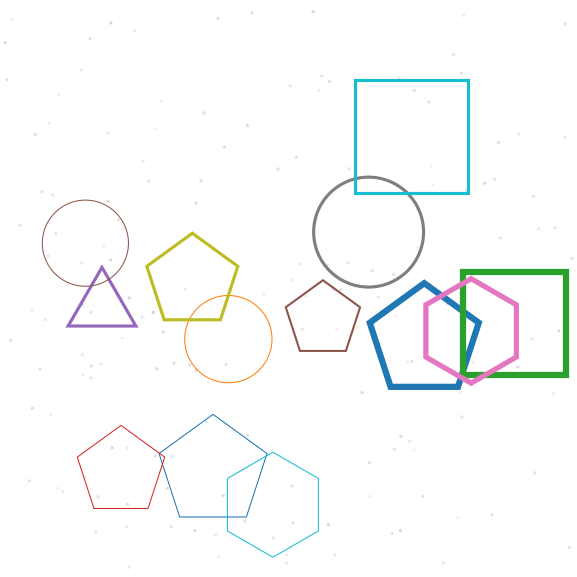[{"shape": "pentagon", "thickness": 0.5, "radius": 0.49, "center": [0.369, 0.183]}, {"shape": "pentagon", "thickness": 3, "radius": 0.5, "center": [0.735, 0.41]}, {"shape": "circle", "thickness": 0.5, "radius": 0.38, "center": [0.395, 0.412]}, {"shape": "square", "thickness": 3, "radius": 0.45, "center": [0.891, 0.439]}, {"shape": "pentagon", "thickness": 0.5, "radius": 0.4, "center": [0.21, 0.183]}, {"shape": "triangle", "thickness": 1.5, "radius": 0.34, "center": [0.177, 0.468]}, {"shape": "circle", "thickness": 0.5, "radius": 0.37, "center": [0.148, 0.578]}, {"shape": "pentagon", "thickness": 1, "radius": 0.34, "center": [0.559, 0.446]}, {"shape": "hexagon", "thickness": 2.5, "radius": 0.45, "center": [0.816, 0.426]}, {"shape": "circle", "thickness": 1.5, "radius": 0.48, "center": [0.638, 0.597]}, {"shape": "pentagon", "thickness": 1.5, "radius": 0.41, "center": [0.333, 0.512]}, {"shape": "hexagon", "thickness": 0.5, "radius": 0.45, "center": [0.473, 0.125]}, {"shape": "square", "thickness": 1.5, "radius": 0.49, "center": [0.712, 0.763]}]